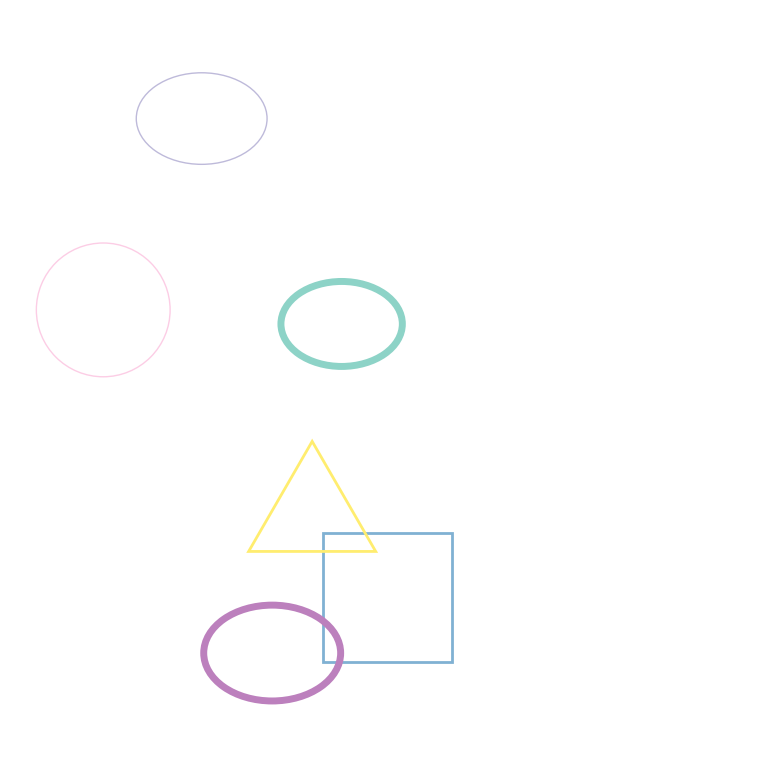[{"shape": "oval", "thickness": 2.5, "radius": 0.39, "center": [0.444, 0.579]}, {"shape": "oval", "thickness": 0.5, "radius": 0.42, "center": [0.262, 0.846]}, {"shape": "square", "thickness": 1, "radius": 0.42, "center": [0.503, 0.224]}, {"shape": "circle", "thickness": 0.5, "radius": 0.43, "center": [0.134, 0.598]}, {"shape": "oval", "thickness": 2.5, "radius": 0.44, "center": [0.353, 0.152]}, {"shape": "triangle", "thickness": 1, "radius": 0.48, "center": [0.405, 0.331]}]